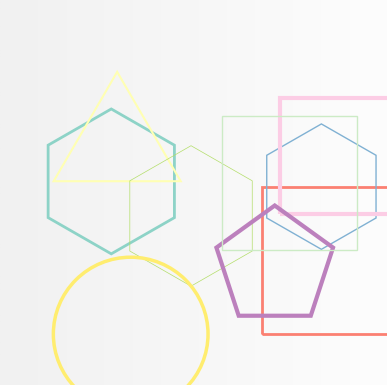[{"shape": "hexagon", "thickness": 2, "radius": 0.94, "center": [0.287, 0.529]}, {"shape": "triangle", "thickness": 1.5, "radius": 0.95, "center": [0.302, 0.624]}, {"shape": "square", "thickness": 2, "radius": 0.95, "center": [0.866, 0.323]}, {"shape": "hexagon", "thickness": 1, "radius": 0.81, "center": [0.829, 0.515]}, {"shape": "hexagon", "thickness": 0.5, "radius": 0.91, "center": [0.493, 0.439]}, {"shape": "square", "thickness": 3, "radius": 0.76, "center": [0.875, 0.595]}, {"shape": "pentagon", "thickness": 3, "radius": 0.79, "center": [0.709, 0.308]}, {"shape": "square", "thickness": 1, "radius": 0.87, "center": [0.746, 0.524]}, {"shape": "circle", "thickness": 2.5, "radius": 1.0, "center": [0.337, 0.132]}]